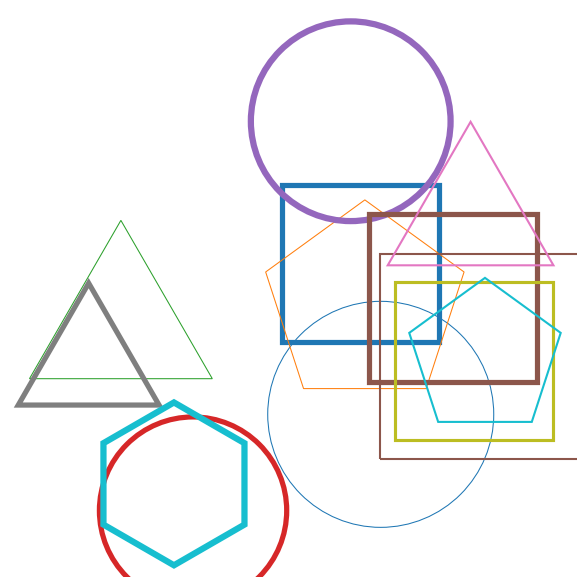[{"shape": "circle", "thickness": 0.5, "radius": 0.98, "center": [0.659, 0.282]}, {"shape": "square", "thickness": 2.5, "radius": 0.68, "center": [0.624, 0.543]}, {"shape": "pentagon", "thickness": 0.5, "radius": 0.9, "center": [0.632, 0.472]}, {"shape": "triangle", "thickness": 0.5, "radius": 0.91, "center": [0.209, 0.435]}, {"shape": "circle", "thickness": 2.5, "radius": 0.81, "center": [0.334, 0.115]}, {"shape": "circle", "thickness": 3, "radius": 0.86, "center": [0.607, 0.789]}, {"shape": "square", "thickness": 2.5, "radius": 0.73, "center": [0.784, 0.483]}, {"shape": "square", "thickness": 1, "radius": 0.89, "center": [0.836, 0.382]}, {"shape": "triangle", "thickness": 1, "radius": 0.83, "center": [0.815, 0.623]}, {"shape": "triangle", "thickness": 2.5, "radius": 0.7, "center": [0.154, 0.368]}, {"shape": "square", "thickness": 1.5, "radius": 0.68, "center": [0.821, 0.374]}, {"shape": "pentagon", "thickness": 1, "radius": 0.69, "center": [0.84, 0.38]}, {"shape": "hexagon", "thickness": 3, "radius": 0.7, "center": [0.301, 0.161]}]